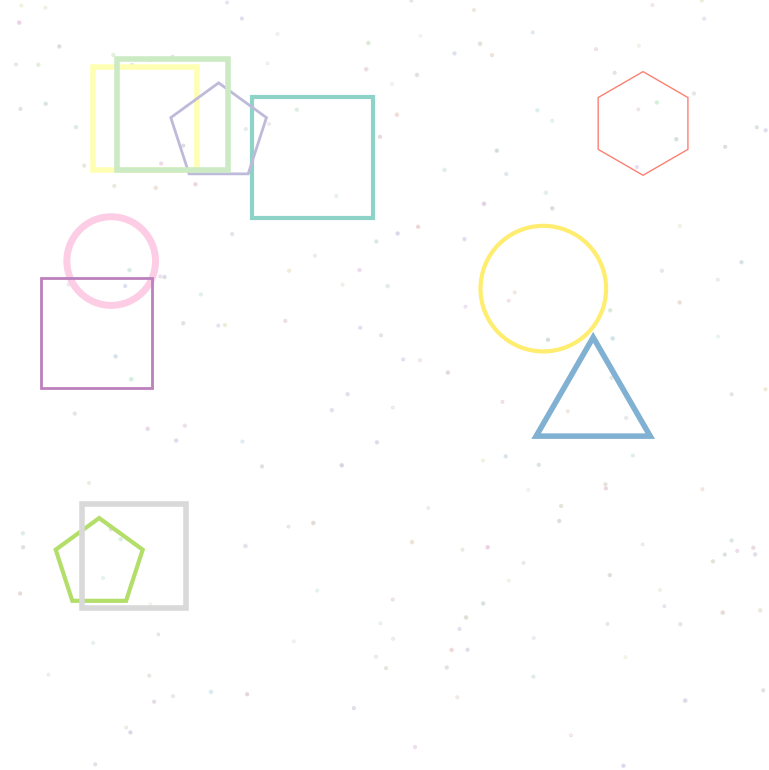[{"shape": "square", "thickness": 1.5, "radius": 0.39, "center": [0.406, 0.796]}, {"shape": "square", "thickness": 2, "radius": 0.33, "center": [0.188, 0.846]}, {"shape": "pentagon", "thickness": 1, "radius": 0.33, "center": [0.284, 0.827]}, {"shape": "hexagon", "thickness": 0.5, "radius": 0.34, "center": [0.835, 0.84]}, {"shape": "triangle", "thickness": 2, "radius": 0.43, "center": [0.77, 0.476]}, {"shape": "pentagon", "thickness": 1.5, "radius": 0.3, "center": [0.129, 0.268]}, {"shape": "circle", "thickness": 2.5, "radius": 0.29, "center": [0.144, 0.661]}, {"shape": "square", "thickness": 2, "radius": 0.34, "center": [0.174, 0.278]}, {"shape": "square", "thickness": 1, "radius": 0.36, "center": [0.125, 0.568]}, {"shape": "square", "thickness": 2, "radius": 0.36, "center": [0.224, 0.851]}, {"shape": "circle", "thickness": 1.5, "radius": 0.41, "center": [0.706, 0.625]}]